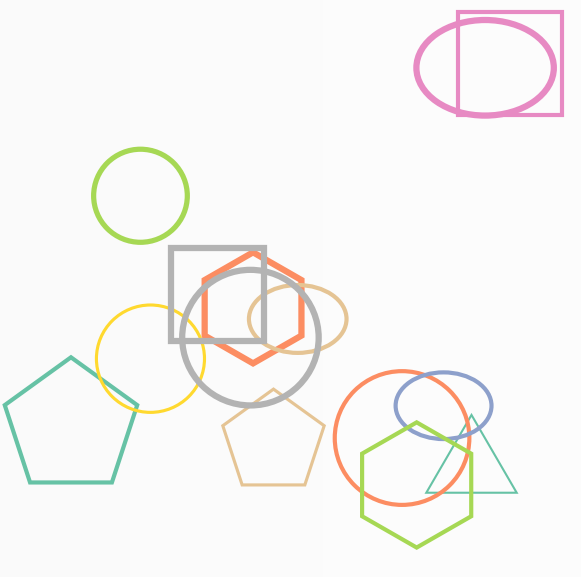[{"shape": "pentagon", "thickness": 2, "radius": 0.6, "center": [0.122, 0.261]}, {"shape": "triangle", "thickness": 1, "radius": 0.45, "center": [0.811, 0.191]}, {"shape": "hexagon", "thickness": 3, "radius": 0.48, "center": [0.435, 0.466]}, {"shape": "circle", "thickness": 2, "radius": 0.58, "center": [0.692, 0.241]}, {"shape": "oval", "thickness": 2, "radius": 0.41, "center": [0.763, 0.297]}, {"shape": "square", "thickness": 2, "radius": 0.45, "center": [0.877, 0.889]}, {"shape": "oval", "thickness": 3, "radius": 0.59, "center": [0.835, 0.882]}, {"shape": "hexagon", "thickness": 2, "radius": 0.54, "center": [0.717, 0.159]}, {"shape": "circle", "thickness": 2.5, "radius": 0.4, "center": [0.242, 0.66]}, {"shape": "circle", "thickness": 1.5, "radius": 0.46, "center": [0.259, 0.378]}, {"shape": "oval", "thickness": 2, "radius": 0.42, "center": [0.512, 0.447]}, {"shape": "pentagon", "thickness": 1.5, "radius": 0.46, "center": [0.471, 0.234]}, {"shape": "circle", "thickness": 3, "radius": 0.59, "center": [0.431, 0.414]}, {"shape": "square", "thickness": 3, "radius": 0.4, "center": [0.374, 0.49]}]